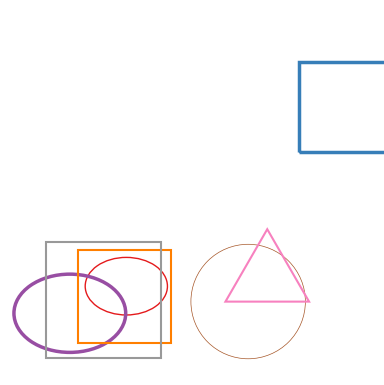[{"shape": "oval", "thickness": 1, "radius": 0.53, "center": [0.328, 0.257]}, {"shape": "square", "thickness": 2.5, "radius": 0.58, "center": [0.892, 0.723]}, {"shape": "oval", "thickness": 2.5, "radius": 0.73, "center": [0.181, 0.186]}, {"shape": "square", "thickness": 1.5, "radius": 0.6, "center": [0.324, 0.231]}, {"shape": "circle", "thickness": 0.5, "radius": 0.74, "center": [0.645, 0.217]}, {"shape": "triangle", "thickness": 1.5, "radius": 0.63, "center": [0.694, 0.279]}, {"shape": "square", "thickness": 1.5, "radius": 0.75, "center": [0.269, 0.221]}]